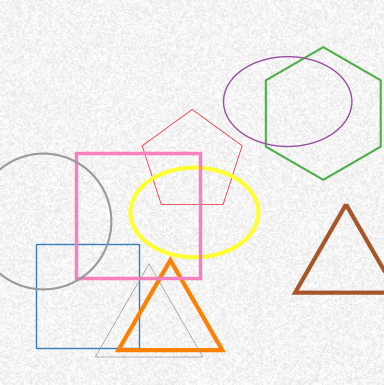[{"shape": "pentagon", "thickness": 0.5, "radius": 0.68, "center": [0.499, 0.579]}, {"shape": "square", "thickness": 1, "radius": 0.67, "center": [0.227, 0.231]}, {"shape": "hexagon", "thickness": 1.5, "radius": 0.86, "center": [0.84, 0.705]}, {"shape": "oval", "thickness": 1, "radius": 0.83, "center": [0.747, 0.736]}, {"shape": "triangle", "thickness": 3, "radius": 0.78, "center": [0.442, 0.168]}, {"shape": "oval", "thickness": 3, "radius": 0.83, "center": [0.505, 0.448]}, {"shape": "triangle", "thickness": 3, "radius": 0.76, "center": [0.899, 0.316]}, {"shape": "square", "thickness": 2.5, "radius": 0.81, "center": [0.358, 0.44]}, {"shape": "circle", "thickness": 1.5, "radius": 0.88, "center": [0.113, 0.425]}, {"shape": "triangle", "thickness": 0.5, "radius": 0.81, "center": [0.387, 0.153]}]